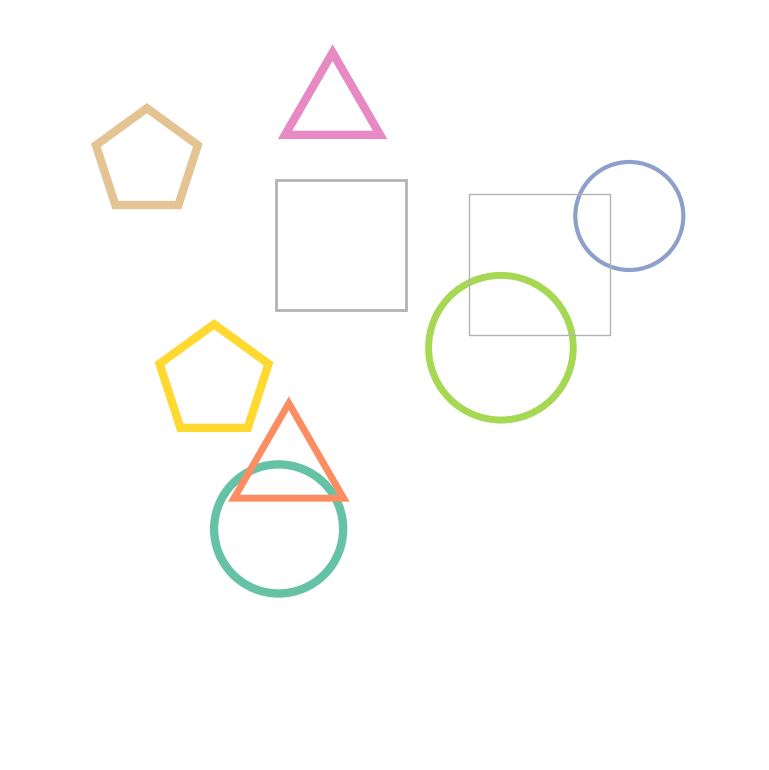[{"shape": "circle", "thickness": 3, "radius": 0.42, "center": [0.362, 0.313]}, {"shape": "triangle", "thickness": 2.5, "radius": 0.41, "center": [0.375, 0.394]}, {"shape": "circle", "thickness": 1.5, "radius": 0.35, "center": [0.817, 0.72]}, {"shape": "triangle", "thickness": 3, "radius": 0.36, "center": [0.432, 0.86]}, {"shape": "circle", "thickness": 2.5, "radius": 0.47, "center": [0.651, 0.548]}, {"shape": "pentagon", "thickness": 3, "radius": 0.37, "center": [0.278, 0.505]}, {"shape": "pentagon", "thickness": 3, "radius": 0.35, "center": [0.191, 0.79]}, {"shape": "square", "thickness": 0.5, "radius": 0.46, "center": [0.701, 0.656]}, {"shape": "square", "thickness": 1, "radius": 0.42, "center": [0.443, 0.682]}]